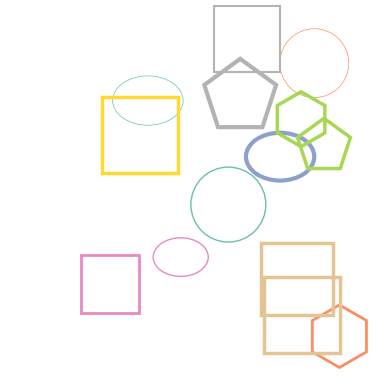[{"shape": "oval", "thickness": 0.5, "radius": 0.46, "center": [0.384, 0.739]}, {"shape": "circle", "thickness": 1, "radius": 0.49, "center": [0.593, 0.469]}, {"shape": "circle", "thickness": 0.5, "radius": 0.45, "center": [0.816, 0.836]}, {"shape": "hexagon", "thickness": 2, "radius": 0.41, "center": [0.882, 0.127]}, {"shape": "oval", "thickness": 3, "radius": 0.44, "center": [0.728, 0.593]}, {"shape": "oval", "thickness": 1, "radius": 0.36, "center": [0.469, 0.332]}, {"shape": "square", "thickness": 2, "radius": 0.38, "center": [0.286, 0.263]}, {"shape": "pentagon", "thickness": 2.5, "radius": 0.36, "center": [0.841, 0.621]}, {"shape": "hexagon", "thickness": 2.5, "radius": 0.36, "center": [0.782, 0.69]}, {"shape": "square", "thickness": 2.5, "radius": 0.49, "center": [0.364, 0.649]}, {"shape": "square", "thickness": 2.5, "radius": 0.5, "center": [0.785, 0.182]}, {"shape": "square", "thickness": 2.5, "radius": 0.47, "center": [0.771, 0.274]}, {"shape": "pentagon", "thickness": 3, "radius": 0.49, "center": [0.624, 0.749]}, {"shape": "square", "thickness": 1.5, "radius": 0.43, "center": [0.642, 0.898]}]